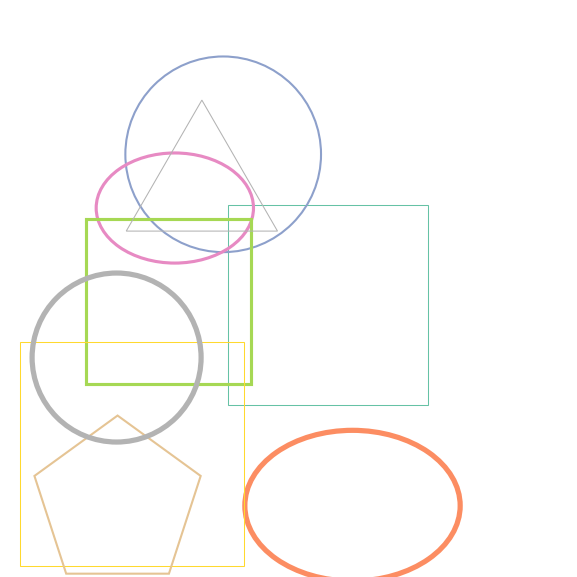[{"shape": "square", "thickness": 0.5, "radius": 0.87, "center": [0.568, 0.471]}, {"shape": "oval", "thickness": 2.5, "radius": 0.93, "center": [0.61, 0.123]}, {"shape": "circle", "thickness": 1, "radius": 0.85, "center": [0.386, 0.732]}, {"shape": "oval", "thickness": 1.5, "radius": 0.68, "center": [0.303, 0.639]}, {"shape": "square", "thickness": 1.5, "radius": 0.71, "center": [0.292, 0.477]}, {"shape": "square", "thickness": 0.5, "radius": 0.97, "center": [0.229, 0.213]}, {"shape": "pentagon", "thickness": 1, "radius": 0.76, "center": [0.204, 0.128]}, {"shape": "triangle", "thickness": 0.5, "radius": 0.76, "center": [0.35, 0.675]}, {"shape": "circle", "thickness": 2.5, "radius": 0.73, "center": [0.202, 0.38]}]